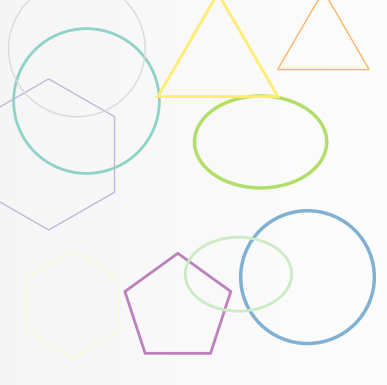[{"shape": "circle", "thickness": 2, "radius": 0.94, "center": [0.223, 0.738]}, {"shape": "hexagon", "thickness": 0.5, "radius": 0.69, "center": [0.188, 0.21]}, {"shape": "hexagon", "thickness": 1, "radius": 0.98, "center": [0.126, 0.599]}, {"shape": "circle", "thickness": 2.5, "radius": 0.86, "center": [0.794, 0.28]}, {"shape": "triangle", "thickness": 1, "radius": 0.68, "center": [0.835, 0.888]}, {"shape": "oval", "thickness": 2.5, "radius": 0.85, "center": [0.673, 0.631]}, {"shape": "circle", "thickness": 1, "radius": 0.88, "center": [0.198, 0.873]}, {"shape": "pentagon", "thickness": 2, "radius": 0.72, "center": [0.459, 0.198]}, {"shape": "oval", "thickness": 2, "radius": 0.69, "center": [0.615, 0.288]}, {"shape": "triangle", "thickness": 2, "radius": 0.9, "center": [0.562, 0.839]}]